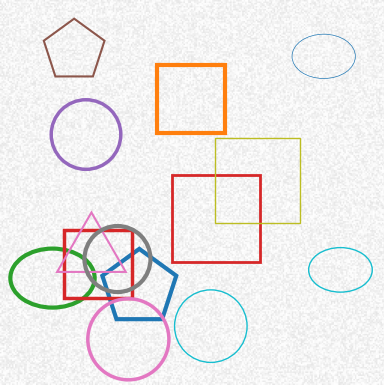[{"shape": "pentagon", "thickness": 3, "radius": 0.5, "center": [0.362, 0.253]}, {"shape": "oval", "thickness": 0.5, "radius": 0.41, "center": [0.841, 0.854]}, {"shape": "square", "thickness": 3, "radius": 0.44, "center": [0.496, 0.743]}, {"shape": "oval", "thickness": 3, "radius": 0.55, "center": [0.136, 0.278]}, {"shape": "square", "thickness": 2.5, "radius": 0.45, "center": [0.254, 0.315]}, {"shape": "square", "thickness": 2, "radius": 0.57, "center": [0.561, 0.432]}, {"shape": "circle", "thickness": 2.5, "radius": 0.45, "center": [0.223, 0.651]}, {"shape": "pentagon", "thickness": 1.5, "radius": 0.41, "center": [0.193, 0.869]}, {"shape": "triangle", "thickness": 1.5, "radius": 0.51, "center": [0.238, 0.345]}, {"shape": "circle", "thickness": 2.5, "radius": 0.53, "center": [0.333, 0.119]}, {"shape": "circle", "thickness": 3, "radius": 0.43, "center": [0.305, 0.327]}, {"shape": "square", "thickness": 1, "radius": 0.55, "center": [0.669, 0.531]}, {"shape": "circle", "thickness": 1, "radius": 0.47, "center": [0.548, 0.153]}, {"shape": "oval", "thickness": 1, "radius": 0.41, "center": [0.884, 0.299]}]